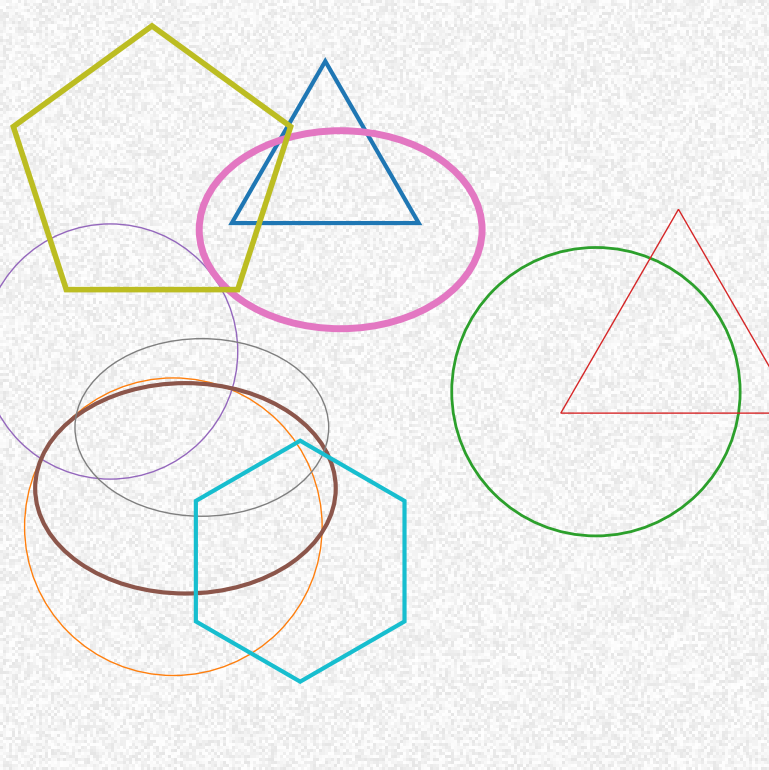[{"shape": "triangle", "thickness": 1.5, "radius": 0.7, "center": [0.422, 0.78]}, {"shape": "circle", "thickness": 0.5, "radius": 0.97, "center": [0.225, 0.316]}, {"shape": "circle", "thickness": 1, "radius": 0.94, "center": [0.774, 0.491]}, {"shape": "triangle", "thickness": 0.5, "radius": 0.88, "center": [0.881, 0.552]}, {"shape": "circle", "thickness": 0.5, "radius": 0.83, "center": [0.143, 0.543]}, {"shape": "oval", "thickness": 1.5, "radius": 0.98, "center": [0.241, 0.366]}, {"shape": "oval", "thickness": 2.5, "radius": 0.92, "center": [0.442, 0.702]}, {"shape": "oval", "thickness": 0.5, "radius": 0.82, "center": [0.262, 0.445]}, {"shape": "pentagon", "thickness": 2, "radius": 0.95, "center": [0.197, 0.777]}, {"shape": "hexagon", "thickness": 1.5, "radius": 0.78, "center": [0.39, 0.271]}]